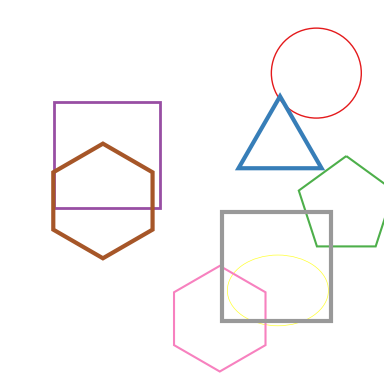[{"shape": "circle", "thickness": 1, "radius": 0.58, "center": [0.822, 0.81]}, {"shape": "triangle", "thickness": 3, "radius": 0.62, "center": [0.727, 0.625]}, {"shape": "pentagon", "thickness": 1.5, "radius": 0.65, "center": [0.899, 0.465]}, {"shape": "square", "thickness": 2, "radius": 0.69, "center": [0.278, 0.597]}, {"shape": "oval", "thickness": 0.5, "radius": 0.66, "center": [0.722, 0.246]}, {"shape": "hexagon", "thickness": 3, "radius": 0.74, "center": [0.267, 0.478]}, {"shape": "hexagon", "thickness": 1.5, "radius": 0.69, "center": [0.571, 0.172]}, {"shape": "square", "thickness": 3, "radius": 0.71, "center": [0.718, 0.308]}]